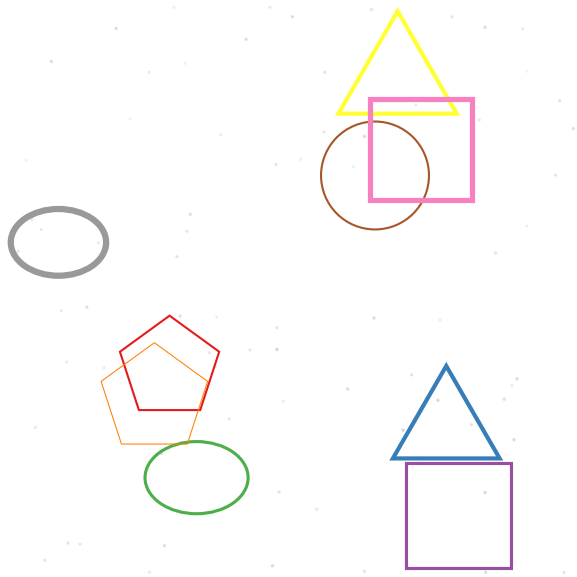[{"shape": "pentagon", "thickness": 1, "radius": 0.45, "center": [0.294, 0.362]}, {"shape": "triangle", "thickness": 2, "radius": 0.53, "center": [0.773, 0.259]}, {"shape": "oval", "thickness": 1.5, "radius": 0.45, "center": [0.34, 0.172]}, {"shape": "square", "thickness": 1.5, "radius": 0.45, "center": [0.794, 0.107]}, {"shape": "pentagon", "thickness": 0.5, "radius": 0.48, "center": [0.267, 0.309]}, {"shape": "triangle", "thickness": 2, "radius": 0.59, "center": [0.688, 0.861]}, {"shape": "circle", "thickness": 1, "radius": 0.47, "center": [0.649, 0.695]}, {"shape": "square", "thickness": 2.5, "radius": 0.44, "center": [0.729, 0.74]}, {"shape": "oval", "thickness": 3, "radius": 0.41, "center": [0.101, 0.579]}]